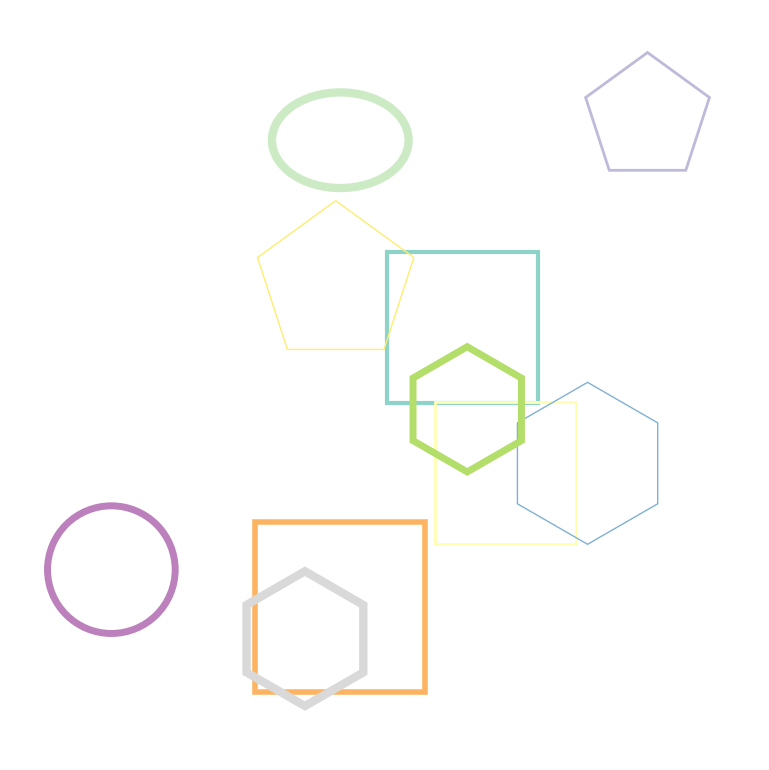[{"shape": "square", "thickness": 1.5, "radius": 0.49, "center": [0.6, 0.575]}, {"shape": "square", "thickness": 1, "radius": 0.46, "center": [0.657, 0.386]}, {"shape": "pentagon", "thickness": 1, "radius": 0.42, "center": [0.841, 0.847]}, {"shape": "hexagon", "thickness": 0.5, "radius": 0.53, "center": [0.763, 0.398]}, {"shape": "square", "thickness": 2, "radius": 0.55, "center": [0.441, 0.211]}, {"shape": "hexagon", "thickness": 2.5, "radius": 0.41, "center": [0.607, 0.468]}, {"shape": "hexagon", "thickness": 3, "radius": 0.44, "center": [0.396, 0.171]}, {"shape": "circle", "thickness": 2.5, "radius": 0.41, "center": [0.145, 0.26]}, {"shape": "oval", "thickness": 3, "radius": 0.44, "center": [0.442, 0.818]}, {"shape": "pentagon", "thickness": 0.5, "radius": 0.53, "center": [0.436, 0.633]}]